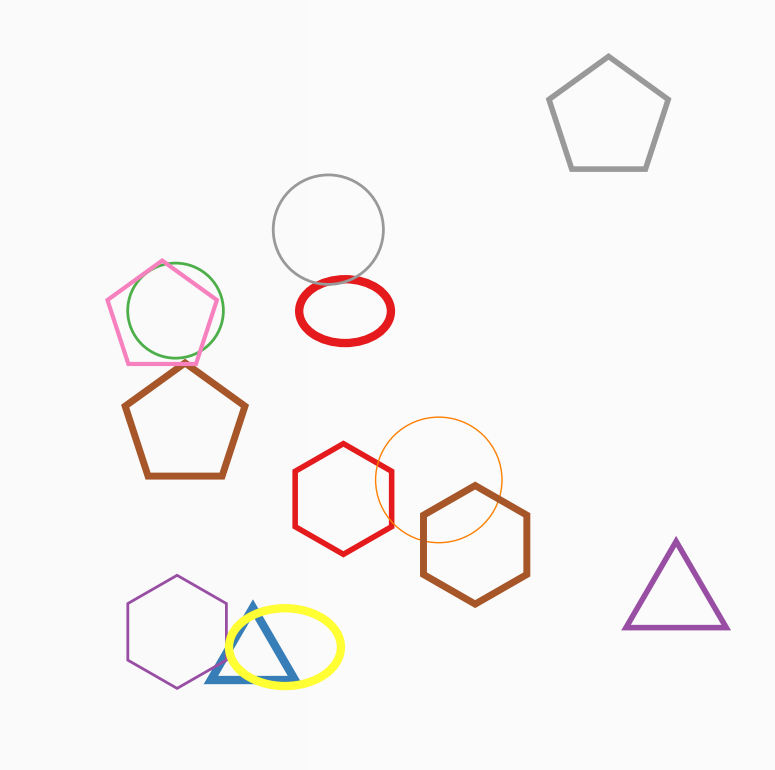[{"shape": "hexagon", "thickness": 2, "radius": 0.36, "center": [0.443, 0.352]}, {"shape": "oval", "thickness": 3, "radius": 0.3, "center": [0.445, 0.596]}, {"shape": "triangle", "thickness": 3, "radius": 0.31, "center": [0.326, 0.148]}, {"shape": "circle", "thickness": 1, "radius": 0.31, "center": [0.227, 0.597]}, {"shape": "hexagon", "thickness": 1, "radius": 0.37, "center": [0.229, 0.179]}, {"shape": "triangle", "thickness": 2, "radius": 0.37, "center": [0.872, 0.222]}, {"shape": "circle", "thickness": 0.5, "radius": 0.41, "center": [0.566, 0.377]}, {"shape": "oval", "thickness": 3, "radius": 0.36, "center": [0.368, 0.16]}, {"shape": "hexagon", "thickness": 2.5, "radius": 0.38, "center": [0.613, 0.292]}, {"shape": "pentagon", "thickness": 2.5, "radius": 0.41, "center": [0.239, 0.447]}, {"shape": "pentagon", "thickness": 1.5, "radius": 0.37, "center": [0.209, 0.587]}, {"shape": "circle", "thickness": 1, "radius": 0.36, "center": [0.424, 0.702]}, {"shape": "pentagon", "thickness": 2, "radius": 0.4, "center": [0.785, 0.846]}]